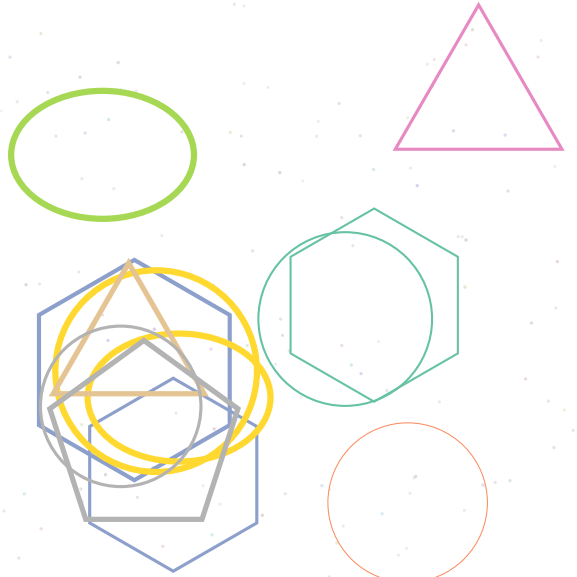[{"shape": "circle", "thickness": 1, "radius": 0.75, "center": [0.598, 0.447]}, {"shape": "hexagon", "thickness": 1, "radius": 0.84, "center": [0.648, 0.471]}, {"shape": "circle", "thickness": 0.5, "radius": 0.69, "center": [0.706, 0.129]}, {"shape": "hexagon", "thickness": 1.5, "radius": 0.84, "center": [0.3, 0.177]}, {"shape": "hexagon", "thickness": 2, "radius": 0.95, "center": [0.233, 0.358]}, {"shape": "triangle", "thickness": 1.5, "radius": 0.83, "center": [0.829, 0.824]}, {"shape": "oval", "thickness": 3, "radius": 0.79, "center": [0.178, 0.731]}, {"shape": "oval", "thickness": 3, "radius": 0.79, "center": [0.31, 0.311]}, {"shape": "circle", "thickness": 3, "radius": 0.87, "center": [0.27, 0.357]}, {"shape": "triangle", "thickness": 2.5, "radius": 0.75, "center": [0.223, 0.393]}, {"shape": "pentagon", "thickness": 2.5, "radius": 0.86, "center": [0.249, 0.238]}, {"shape": "circle", "thickness": 1.5, "radius": 0.69, "center": [0.209, 0.295]}]